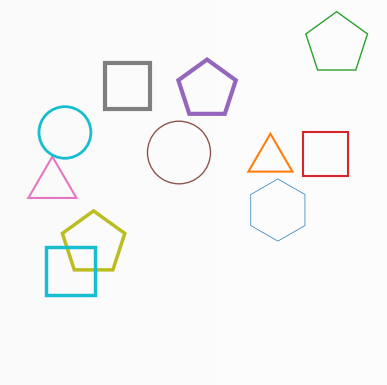[{"shape": "hexagon", "thickness": 0.5, "radius": 0.4, "center": [0.717, 0.454]}, {"shape": "triangle", "thickness": 1.5, "radius": 0.33, "center": [0.698, 0.587]}, {"shape": "pentagon", "thickness": 1, "radius": 0.42, "center": [0.869, 0.886]}, {"shape": "square", "thickness": 1.5, "radius": 0.29, "center": [0.84, 0.6]}, {"shape": "pentagon", "thickness": 3, "radius": 0.39, "center": [0.534, 0.767]}, {"shape": "circle", "thickness": 1, "radius": 0.41, "center": [0.462, 0.604]}, {"shape": "triangle", "thickness": 1.5, "radius": 0.36, "center": [0.135, 0.522]}, {"shape": "square", "thickness": 3, "radius": 0.3, "center": [0.329, 0.776]}, {"shape": "pentagon", "thickness": 2.5, "radius": 0.42, "center": [0.242, 0.368]}, {"shape": "square", "thickness": 2.5, "radius": 0.32, "center": [0.181, 0.296]}, {"shape": "circle", "thickness": 2, "radius": 0.33, "center": [0.168, 0.656]}]